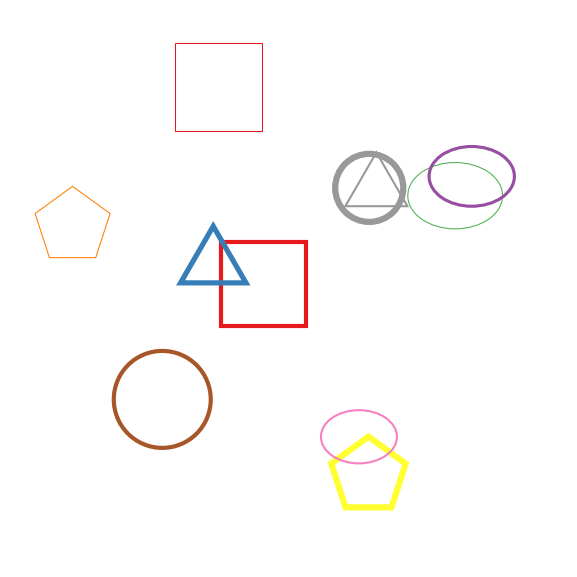[{"shape": "square", "thickness": 0.5, "radius": 0.38, "center": [0.378, 0.848]}, {"shape": "square", "thickness": 2, "radius": 0.37, "center": [0.456, 0.507]}, {"shape": "triangle", "thickness": 2.5, "radius": 0.33, "center": [0.369, 0.542]}, {"shape": "oval", "thickness": 0.5, "radius": 0.41, "center": [0.788, 0.66]}, {"shape": "oval", "thickness": 1.5, "radius": 0.37, "center": [0.817, 0.694]}, {"shape": "pentagon", "thickness": 0.5, "radius": 0.34, "center": [0.126, 0.608]}, {"shape": "pentagon", "thickness": 3, "radius": 0.34, "center": [0.638, 0.175]}, {"shape": "circle", "thickness": 2, "radius": 0.42, "center": [0.281, 0.308]}, {"shape": "oval", "thickness": 1, "radius": 0.33, "center": [0.622, 0.243]}, {"shape": "circle", "thickness": 3, "radius": 0.29, "center": [0.639, 0.674]}, {"shape": "triangle", "thickness": 1, "radius": 0.31, "center": [0.652, 0.673]}]